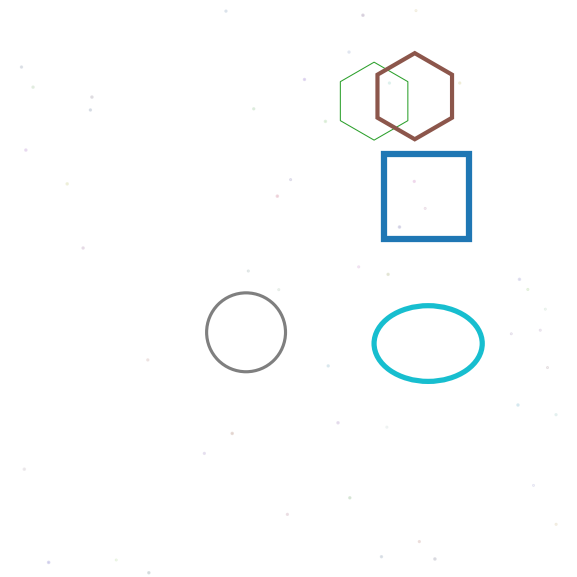[{"shape": "square", "thickness": 3, "radius": 0.37, "center": [0.738, 0.659]}, {"shape": "hexagon", "thickness": 0.5, "radius": 0.34, "center": [0.648, 0.824]}, {"shape": "hexagon", "thickness": 2, "radius": 0.37, "center": [0.718, 0.833]}, {"shape": "circle", "thickness": 1.5, "radius": 0.34, "center": [0.426, 0.424]}, {"shape": "oval", "thickness": 2.5, "radius": 0.47, "center": [0.741, 0.404]}]